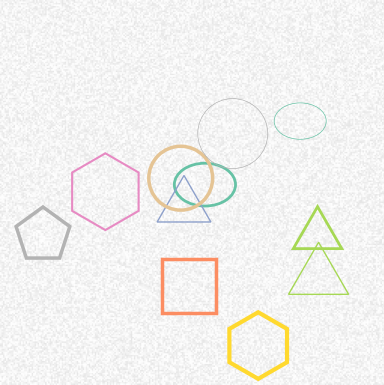[{"shape": "oval", "thickness": 2, "radius": 0.4, "center": [0.532, 0.52]}, {"shape": "oval", "thickness": 0.5, "radius": 0.34, "center": [0.78, 0.685]}, {"shape": "square", "thickness": 2.5, "radius": 0.35, "center": [0.491, 0.257]}, {"shape": "triangle", "thickness": 1, "radius": 0.4, "center": [0.478, 0.464]}, {"shape": "hexagon", "thickness": 1.5, "radius": 0.5, "center": [0.274, 0.502]}, {"shape": "triangle", "thickness": 1, "radius": 0.45, "center": [0.827, 0.281]}, {"shape": "triangle", "thickness": 2, "radius": 0.36, "center": [0.825, 0.391]}, {"shape": "hexagon", "thickness": 3, "radius": 0.43, "center": [0.671, 0.102]}, {"shape": "circle", "thickness": 2.5, "radius": 0.41, "center": [0.469, 0.537]}, {"shape": "circle", "thickness": 0.5, "radius": 0.45, "center": [0.605, 0.653]}, {"shape": "pentagon", "thickness": 2.5, "radius": 0.37, "center": [0.112, 0.389]}]